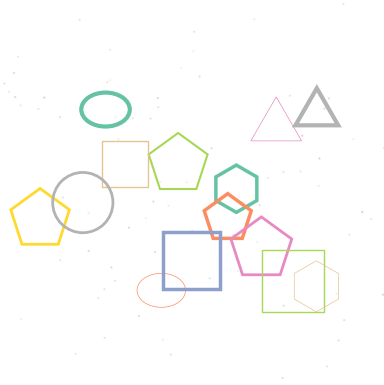[{"shape": "oval", "thickness": 3, "radius": 0.32, "center": [0.274, 0.715]}, {"shape": "hexagon", "thickness": 2.5, "radius": 0.31, "center": [0.614, 0.51]}, {"shape": "oval", "thickness": 0.5, "radius": 0.31, "center": [0.419, 0.246]}, {"shape": "pentagon", "thickness": 2.5, "radius": 0.32, "center": [0.592, 0.433]}, {"shape": "square", "thickness": 2.5, "radius": 0.37, "center": [0.497, 0.323]}, {"shape": "pentagon", "thickness": 2, "radius": 0.42, "center": [0.679, 0.353]}, {"shape": "triangle", "thickness": 0.5, "radius": 0.38, "center": [0.717, 0.672]}, {"shape": "square", "thickness": 1, "radius": 0.4, "center": [0.76, 0.269]}, {"shape": "pentagon", "thickness": 1.5, "radius": 0.4, "center": [0.463, 0.574]}, {"shape": "pentagon", "thickness": 2, "radius": 0.4, "center": [0.104, 0.43]}, {"shape": "square", "thickness": 1, "radius": 0.3, "center": [0.324, 0.574]}, {"shape": "hexagon", "thickness": 0.5, "radius": 0.33, "center": [0.822, 0.256]}, {"shape": "circle", "thickness": 2, "radius": 0.39, "center": [0.215, 0.474]}, {"shape": "triangle", "thickness": 3, "radius": 0.32, "center": [0.823, 0.707]}]